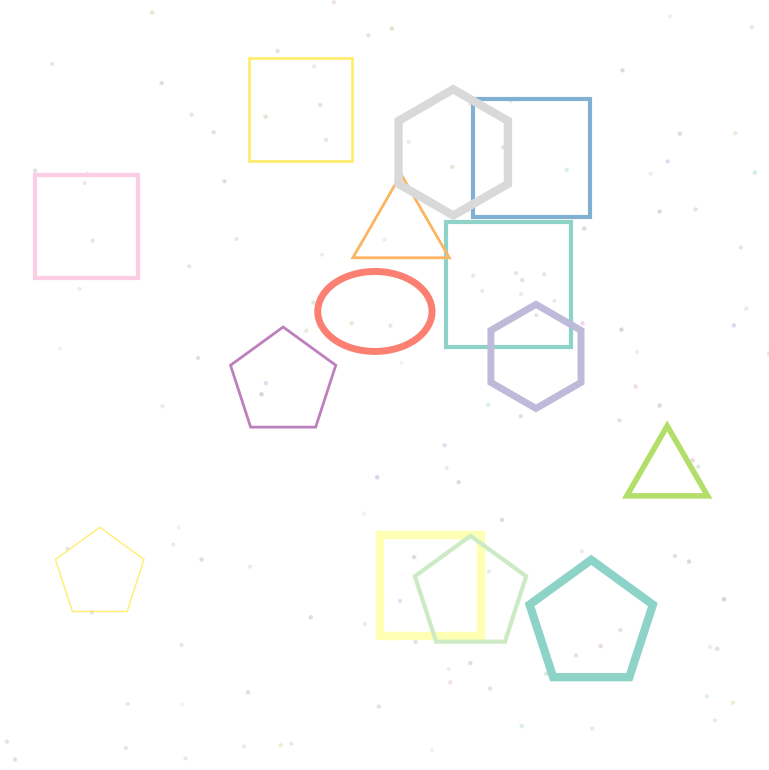[{"shape": "pentagon", "thickness": 3, "radius": 0.42, "center": [0.768, 0.189]}, {"shape": "square", "thickness": 1.5, "radius": 0.41, "center": [0.661, 0.631]}, {"shape": "square", "thickness": 3, "radius": 0.33, "center": [0.559, 0.239]}, {"shape": "hexagon", "thickness": 2.5, "radius": 0.34, "center": [0.696, 0.537]}, {"shape": "oval", "thickness": 2.5, "radius": 0.37, "center": [0.487, 0.596]}, {"shape": "square", "thickness": 1.5, "radius": 0.38, "center": [0.69, 0.795]}, {"shape": "triangle", "thickness": 1, "radius": 0.36, "center": [0.521, 0.701]}, {"shape": "triangle", "thickness": 2, "radius": 0.3, "center": [0.867, 0.386]}, {"shape": "square", "thickness": 1.5, "radius": 0.33, "center": [0.113, 0.706]}, {"shape": "hexagon", "thickness": 3, "radius": 0.41, "center": [0.589, 0.802]}, {"shape": "pentagon", "thickness": 1, "radius": 0.36, "center": [0.368, 0.503]}, {"shape": "pentagon", "thickness": 1.5, "radius": 0.38, "center": [0.611, 0.228]}, {"shape": "pentagon", "thickness": 0.5, "radius": 0.3, "center": [0.13, 0.255]}, {"shape": "square", "thickness": 1, "radius": 0.33, "center": [0.39, 0.857]}]